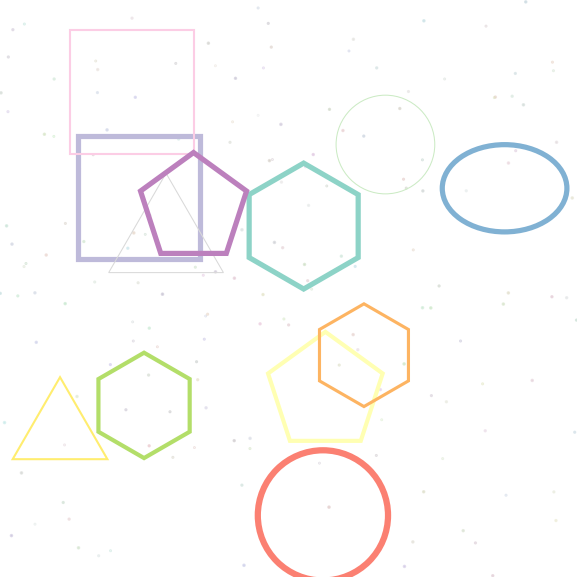[{"shape": "hexagon", "thickness": 2.5, "radius": 0.54, "center": [0.526, 0.608]}, {"shape": "pentagon", "thickness": 2, "radius": 0.52, "center": [0.563, 0.32]}, {"shape": "square", "thickness": 2.5, "radius": 0.53, "center": [0.241, 0.657]}, {"shape": "circle", "thickness": 3, "radius": 0.56, "center": [0.559, 0.107]}, {"shape": "oval", "thickness": 2.5, "radius": 0.54, "center": [0.874, 0.673]}, {"shape": "hexagon", "thickness": 1.5, "radius": 0.44, "center": [0.63, 0.384]}, {"shape": "hexagon", "thickness": 2, "radius": 0.46, "center": [0.249, 0.297]}, {"shape": "square", "thickness": 1, "radius": 0.54, "center": [0.229, 0.84]}, {"shape": "triangle", "thickness": 0.5, "radius": 0.57, "center": [0.288, 0.584]}, {"shape": "pentagon", "thickness": 2.5, "radius": 0.48, "center": [0.335, 0.638]}, {"shape": "circle", "thickness": 0.5, "radius": 0.43, "center": [0.667, 0.749]}, {"shape": "triangle", "thickness": 1, "radius": 0.47, "center": [0.104, 0.251]}]